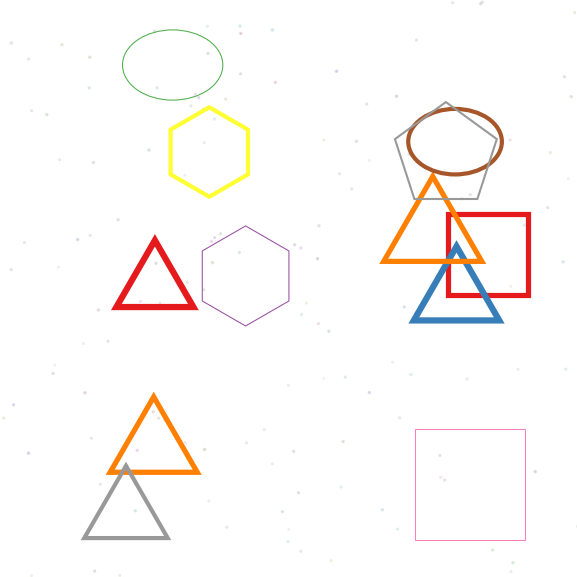[{"shape": "triangle", "thickness": 3, "radius": 0.39, "center": [0.268, 0.506]}, {"shape": "square", "thickness": 2.5, "radius": 0.35, "center": [0.846, 0.559]}, {"shape": "triangle", "thickness": 3, "radius": 0.43, "center": [0.791, 0.487]}, {"shape": "oval", "thickness": 0.5, "radius": 0.43, "center": [0.299, 0.887]}, {"shape": "hexagon", "thickness": 0.5, "radius": 0.43, "center": [0.425, 0.521]}, {"shape": "triangle", "thickness": 2.5, "radius": 0.44, "center": [0.266, 0.225]}, {"shape": "triangle", "thickness": 2.5, "radius": 0.49, "center": [0.749, 0.596]}, {"shape": "hexagon", "thickness": 2, "radius": 0.39, "center": [0.362, 0.736]}, {"shape": "oval", "thickness": 2, "radius": 0.41, "center": [0.788, 0.754]}, {"shape": "square", "thickness": 0.5, "radius": 0.48, "center": [0.814, 0.16]}, {"shape": "triangle", "thickness": 2, "radius": 0.42, "center": [0.218, 0.109]}, {"shape": "pentagon", "thickness": 1, "radius": 0.46, "center": [0.772, 0.73]}]